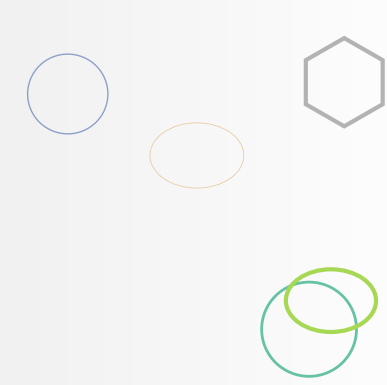[{"shape": "circle", "thickness": 2, "radius": 0.61, "center": [0.798, 0.145]}, {"shape": "circle", "thickness": 1, "radius": 0.52, "center": [0.175, 0.756]}, {"shape": "oval", "thickness": 3, "radius": 0.58, "center": [0.854, 0.219]}, {"shape": "oval", "thickness": 0.5, "radius": 0.61, "center": [0.508, 0.596]}, {"shape": "hexagon", "thickness": 3, "radius": 0.57, "center": [0.888, 0.786]}]